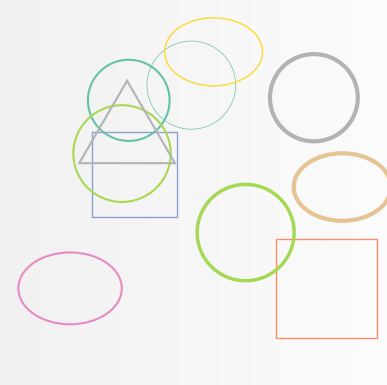[{"shape": "circle", "thickness": 0.5, "radius": 0.57, "center": [0.494, 0.779]}, {"shape": "circle", "thickness": 1.5, "radius": 0.53, "center": [0.332, 0.739]}, {"shape": "square", "thickness": 1, "radius": 0.65, "center": [0.842, 0.251]}, {"shape": "square", "thickness": 1, "radius": 0.55, "center": [0.348, 0.546]}, {"shape": "oval", "thickness": 1.5, "radius": 0.67, "center": [0.181, 0.251]}, {"shape": "circle", "thickness": 2.5, "radius": 0.63, "center": [0.634, 0.396]}, {"shape": "circle", "thickness": 1.5, "radius": 0.63, "center": [0.315, 0.601]}, {"shape": "oval", "thickness": 1, "radius": 0.63, "center": [0.551, 0.865]}, {"shape": "oval", "thickness": 3, "radius": 0.63, "center": [0.883, 0.514]}, {"shape": "triangle", "thickness": 1.5, "radius": 0.71, "center": [0.328, 0.648]}, {"shape": "circle", "thickness": 3, "radius": 0.57, "center": [0.81, 0.746]}]